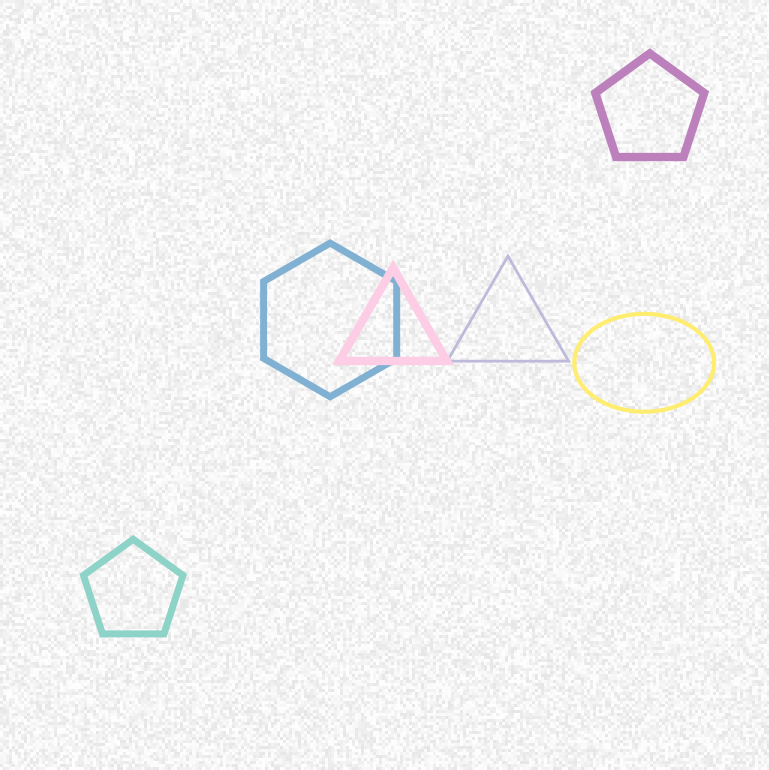[{"shape": "pentagon", "thickness": 2.5, "radius": 0.34, "center": [0.173, 0.232]}, {"shape": "triangle", "thickness": 1, "radius": 0.46, "center": [0.66, 0.576]}, {"shape": "hexagon", "thickness": 2.5, "radius": 0.5, "center": [0.429, 0.585]}, {"shape": "triangle", "thickness": 3, "radius": 0.4, "center": [0.51, 0.572]}, {"shape": "pentagon", "thickness": 3, "radius": 0.37, "center": [0.844, 0.856]}, {"shape": "oval", "thickness": 1.5, "radius": 0.45, "center": [0.837, 0.529]}]